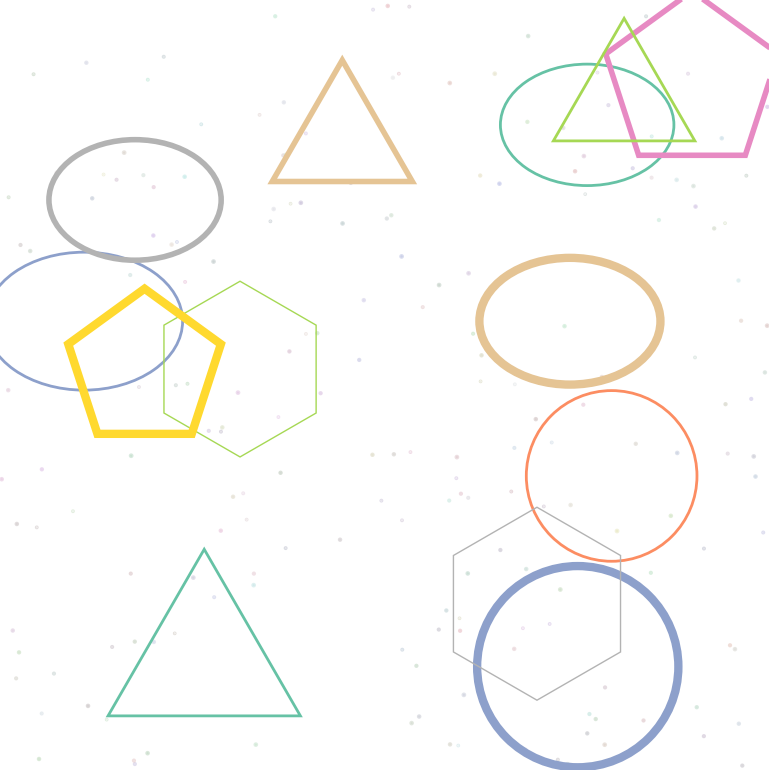[{"shape": "oval", "thickness": 1, "radius": 0.56, "center": [0.763, 0.838]}, {"shape": "triangle", "thickness": 1, "radius": 0.72, "center": [0.265, 0.142]}, {"shape": "circle", "thickness": 1, "radius": 0.55, "center": [0.794, 0.382]}, {"shape": "circle", "thickness": 3, "radius": 0.65, "center": [0.75, 0.134]}, {"shape": "oval", "thickness": 1, "radius": 0.64, "center": [0.109, 0.583]}, {"shape": "pentagon", "thickness": 2, "radius": 0.59, "center": [0.899, 0.894]}, {"shape": "triangle", "thickness": 1, "radius": 0.53, "center": [0.811, 0.87]}, {"shape": "hexagon", "thickness": 0.5, "radius": 0.57, "center": [0.312, 0.521]}, {"shape": "pentagon", "thickness": 3, "radius": 0.52, "center": [0.188, 0.521]}, {"shape": "oval", "thickness": 3, "radius": 0.59, "center": [0.74, 0.583]}, {"shape": "triangle", "thickness": 2, "radius": 0.53, "center": [0.445, 0.817]}, {"shape": "hexagon", "thickness": 0.5, "radius": 0.63, "center": [0.697, 0.216]}, {"shape": "oval", "thickness": 2, "radius": 0.56, "center": [0.175, 0.74]}]